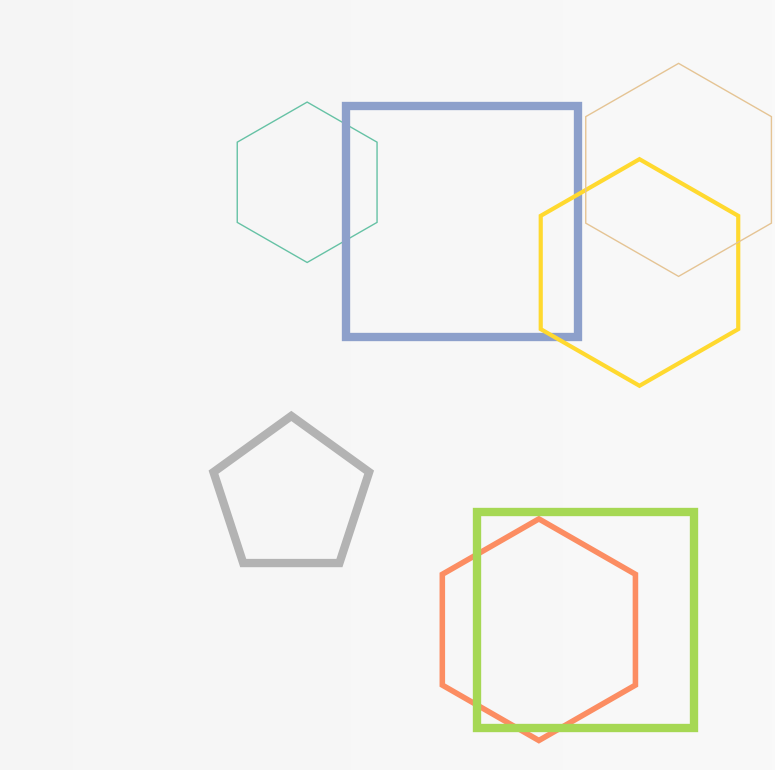[{"shape": "hexagon", "thickness": 0.5, "radius": 0.52, "center": [0.396, 0.763]}, {"shape": "hexagon", "thickness": 2, "radius": 0.72, "center": [0.695, 0.182]}, {"shape": "square", "thickness": 3, "radius": 0.75, "center": [0.596, 0.712]}, {"shape": "square", "thickness": 3, "radius": 0.7, "center": [0.756, 0.195]}, {"shape": "hexagon", "thickness": 1.5, "radius": 0.74, "center": [0.825, 0.646]}, {"shape": "hexagon", "thickness": 0.5, "radius": 0.69, "center": [0.876, 0.779]}, {"shape": "pentagon", "thickness": 3, "radius": 0.53, "center": [0.376, 0.354]}]